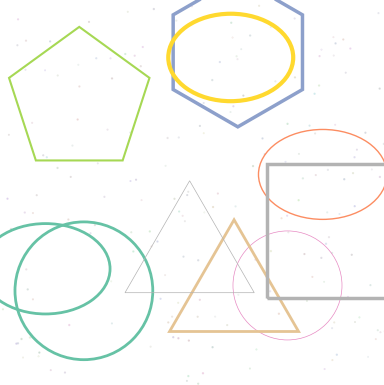[{"shape": "oval", "thickness": 2, "radius": 0.84, "center": [0.118, 0.302]}, {"shape": "circle", "thickness": 2, "radius": 0.89, "center": [0.218, 0.245]}, {"shape": "oval", "thickness": 1, "radius": 0.83, "center": [0.838, 0.547]}, {"shape": "hexagon", "thickness": 2.5, "radius": 0.97, "center": [0.618, 0.864]}, {"shape": "circle", "thickness": 0.5, "radius": 0.71, "center": [0.747, 0.259]}, {"shape": "pentagon", "thickness": 1.5, "radius": 0.96, "center": [0.206, 0.738]}, {"shape": "oval", "thickness": 3, "radius": 0.81, "center": [0.599, 0.851]}, {"shape": "triangle", "thickness": 2, "radius": 0.97, "center": [0.608, 0.236]}, {"shape": "triangle", "thickness": 0.5, "radius": 0.97, "center": [0.493, 0.337]}, {"shape": "square", "thickness": 2.5, "radius": 0.87, "center": [0.867, 0.401]}]